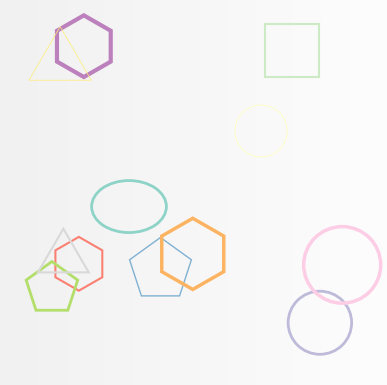[{"shape": "oval", "thickness": 2, "radius": 0.48, "center": [0.333, 0.463]}, {"shape": "circle", "thickness": 0.5, "radius": 0.34, "center": [0.674, 0.66]}, {"shape": "circle", "thickness": 2, "radius": 0.41, "center": [0.826, 0.162]}, {"shape": "hexagon", "thickness": 1.5, "radius": 0.35, "center": [0.203, 0.315]}, {"shape": "pentagon", "thickness": 1, "radius": 0.42, "center": [0.414, 0.299]}, {"shape": "hexagon", "thickness": 2.5, "radius": 0.46, "center": [0.497, 0.341]}, {"shape": "pentagon", "thickness": 2, "radius": 0.35, "center": [0.134, 0.251]}, {"shape": "circle", "thickness": 2.5, "radius": 0.5, "center": [0.883, 0.312]}, {"shape": "triangle", "thickness": 1.5, "radius": 0.38, "center": [0.164, 0.33]}, {"shape": "hexagon", "thickness": 3, "radius": 0.4, "center": [0.216, 0.88]}, {"shape": "square", "thickness": 1.5, "radius": 0.35, "center": [0.753, 0.869]}, {"shape": "triangle", "thickness": 0.5, "radius": 0.46, "center": [0.155, 0.838]}]